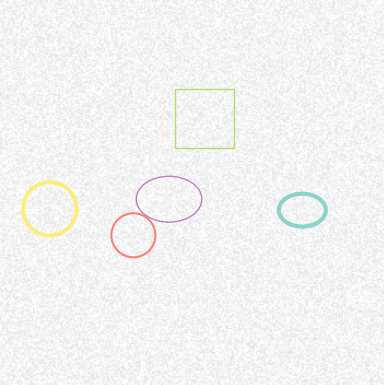[{"shape": "oval", "thickness": 3, "radius": 0.3, "center": [0.785, 0.454]}, {"shape": "circle", "thickness": 1.5, "radius": 0.29, "center": [0.346, 0.389]}, {"shape": "square", "thickness": 1, "radius": 0.38, "center": [0.531, 0.693]}, {"shape": "oval", "thickness": 1, "radius": 0.43, "center": [0.439, 0.483]}, {"shape": "circle", "thickness": 2.5, "radius": 0.35, "center": [0.129, 0.458]}]